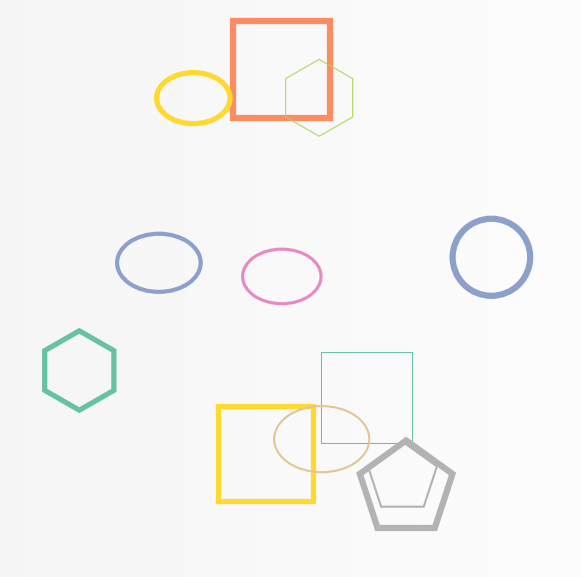[{"shape": "hexagon", "thickness": 2.5, "radius": 0.34, "center": [0.136, 0.358]}, {"shape": "square", "thickness": 0.5, "radius": 0.39, "center": [0.631, 0.31]}, {"shape": "square", "thickness": 3, "radius": 0.42, "center": [0.484, 0.879]}, {"shape": "circle", "thickness": 3, "radius": 0.33, "center": [0.845, 0.554]}, {"shape": "oval", "thickness": 2, "radius": 0.36, "center": [0.273, 0.544]}, {"shape": "oval", "thickness": 1.5, "radius": 0.34, "center": [0.485, 0.52]}, {"shape": "hexagon", "thickness": 0.5, "radius": 0.33, "center": [0.549, 0.83]}, {"shape": "square", "thickness": 2.5, "radius": 0.41, "center": [0.457, 0.214]}, {"shape": "oval", "thickness": 2.5, "radius": 0.32, "center": [0.333, 0.829]}, {"shape": "oval", "thickness": 1, "radius": 0.41, "center": [0.554, 0.239]}, {"shape": "pentagon", "thickness": 1, "radius": 0.31, "center": [0.692, 0.172]}, {"shape": "pentagon", "thickness": 3, "radius": 0.42, "center": [0.699, 0.153]}]